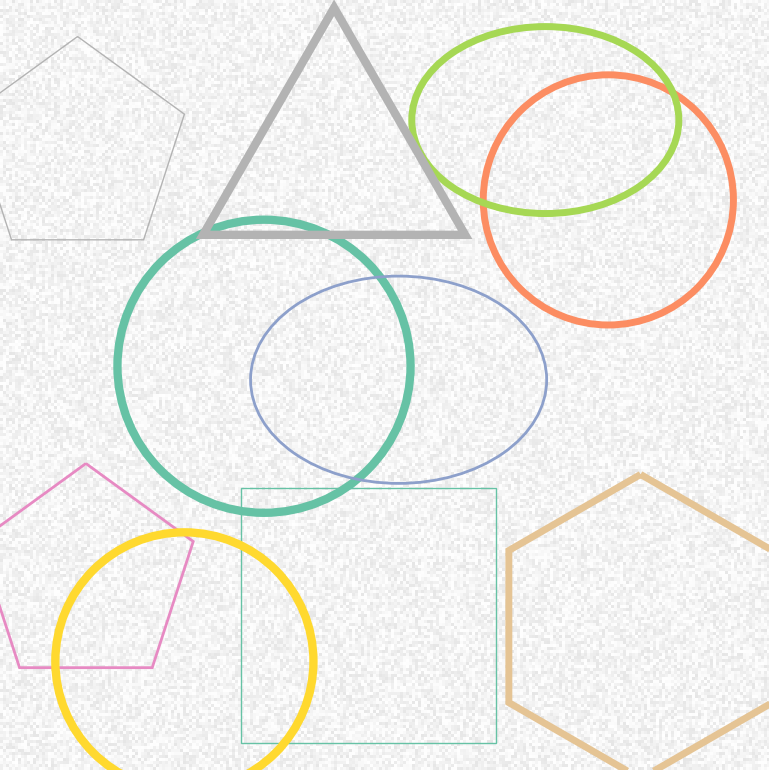[{"shape": "square", "thickness": 0.5, "radius": 0.83, "center": [0.478, 0.201]}, {"shape": "circle", "thickness": 3, "radius": 0.95, "center": [0.343, 0.524]}, {"shape": "circle", "thickness": 2.5, "radius": 0.81, "center": [0.79, 0.74]}, {"shape": "oval", "thickness": 1, "radius": 0.96, "center": [0.518, 0.507]}, {"shape": "pentagon", "thickness": 1, "radius": 0.73, "center": [0.112, 0.251]}, {"shape": "oval", "thickness": 2.5, "radius": 0.87, "center": [0.708, 0.844]}, {"shape": "circle", "thickness": 3, "radius": 0.84, "center": [0.239, 0.141]}, {"shape": "hexagon", "thickness": 2.5, "radius": 0.99, "center": [0.832, 0.186]}, {"shape": "pentagon", "thickness": 0.5, "radius": 0.73, "center": [0.101, 0.807]}, {"shape": "triangle", "thickness": 3, "radius": 0.98, "center": [0.434, 0.793]}]